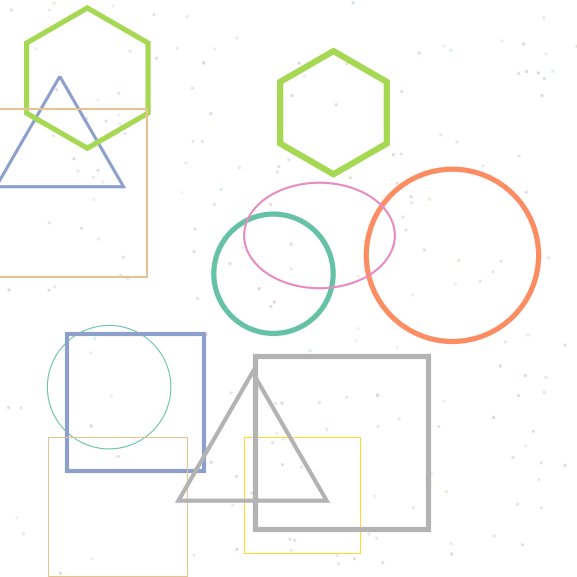[{"shape": "circle", "thickness": 0.5, "radius": 0.53, "center": [0.189, 0.329]}, {"shape": "circle", "thickness": 2.5, "radius": 0.52, "center": [0.474, 0.525]}, {"shape": "circle", "thickness": 2.5, "radius": 0.75, "center": [0.783, 0.557]}, {"shape": "triangle", "thickness": 1.5, "radius": 0.64, "center": [0.104, 0.74]}, {"shape": "square", "thickness": 2, "radius": 0.59, "center": [0.235, 0.302]}, {"shape": "oval", "thickness": 1, "radius": 0.65, "center": [0.553, 0.591]}, {"shape": "hexagon", "thickness": 2.5, "radius": 0.61, "center": [0.151, 0.864]}, {"shape": "hexagon", "thickness": 3, "radius": 0.53, "center": [0.577, 0.804]}, {"shape": "square", "thickness": 0.5, "radius": 0.5, "center": [0.523, 0.142]}, {"shape": "square", "thickness": 0.5, "radius": 0.6, "center": [0.203, 0.121]}, {"shape": "square", "thickness": 1, "radius": 0.73, "center": [0.109, 0.664]}, {"shape": "square", "thickness": 2.5, "radius": 0.75, "center": [0.591, 0.232]}, {"shape": "triangle", "thickness": 2, "radius": 0.74, "center": [0.437, 0.206]}]